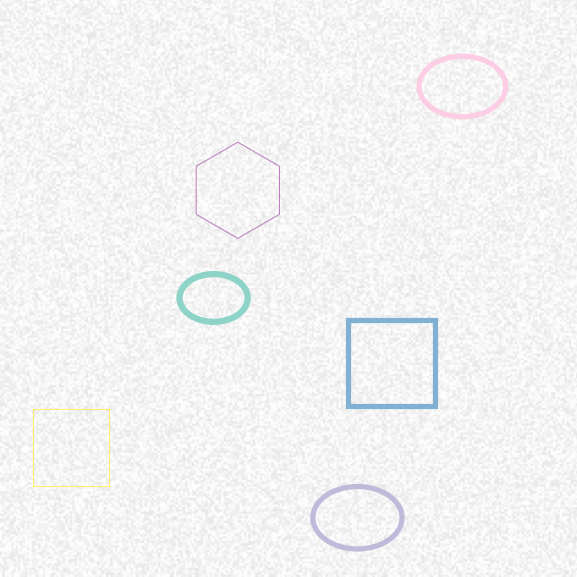[{"shape": "oval", "thickness": 3, "radius": 0.3, "center": [0.37, 0.483]}, {"shape": "oval", "thickness": 2.5, "radius": 0.39, "center": [0.619, 0.103]}, {"shape": "square", "thickness": 2.5, "radius": 0.37, "center": [0.678, 0.37]}, {"shape": "oval", "thickness": 2.5, "radius": 0.37, "center": [0.801, 0.849]}, {"shape": "hexagon", "thickness": 0.5, "radius": 0.42, "center": [0.412, 0.67]}, {"shape": "square", "thickness": 0.5, "radius": 0.33, "center": [0.124, 0.224]}]